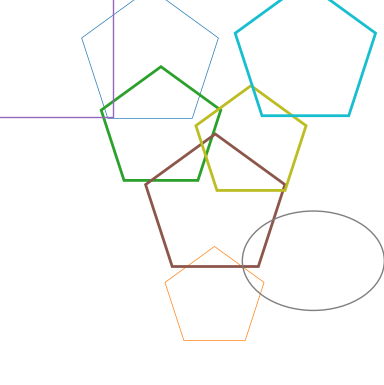[{"shape": "pentagon", "thickness": 0.5, "radius": 0.93, "center": [0.39, 0.844]}, {"shape": "pentagon", "thickness": 0.5, "radius": 0.68, "center": [0.557, 0.225]}, {"shape": "pentagon", "thickness": 2, "radius": 0.82, "center": [0.418, 0.664]}, {"shape": "square", "thickness": 1, "radius": 0.84, "center": [0.127, 0.863]}, {"shape": "pentagon", "thickness": 2, "radius": 0.95, "center": [0.559, 0.462]}, {"shape": "oval", "thickness": 1, "radius": 0.92, "center": [0.814, 0.323]}, {"shape": "pentagon", "thickness": 2, "radius": 0.75, "center": [0.652, 0.627]}, {"shape": "pentagon", "thickness": 2, "radius": 0.96, "center": [0.793, 0.855]}]